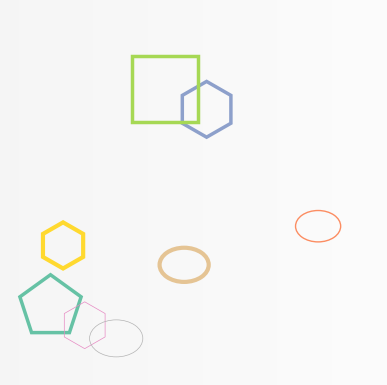[{"shape": "pentagon", "thickness": 2.5, "radius": 0.42, "center": [0.13, 0.203]}, {"shape": "oval", "thickness": 1, "radius": 0.29, "center": [0.821, 0.412]}, {"shape": "hexagon", "thickness": 2.5, "radius": 0.36, "center": [0.533, 0.716]}, {"shape": "hexagon", "thickness": 0.5, "radius": 0.3, "center": [0.219, 0.155]}, {"shape": "square", "thickness": 2.5, "radius": 0.43, "center": [0.425, 0.769]}, {"shape": "hexagon", "thickness": 3, "radius": 0.3, "center": [0.163, 0.363]}, {"shape": "oval", "thickness": 3, "radius": 0.32, "center": [0.475, 0.312]}, {"shape": "oval", "thickness": 0.5, "radius": 0.34, "center": [0.3, 0.121]}]